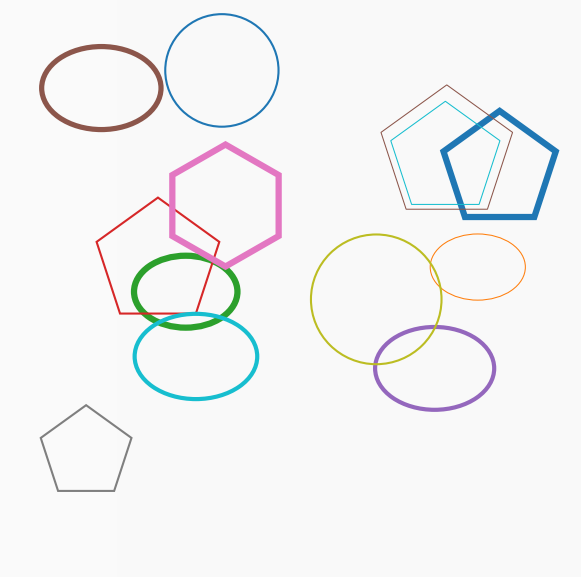[{"shape": "circle", "thickness": 1, "radius": 0.49, "center": [0.382, 0.877]}, {"shape": "pentagon", "thickness": 3, "radius": 0.51, "center": [0.86, 0.706]}, {"shape": "oval", "thickness": 0.5, "radius": 0.41, "center": [0.822, 0.537]}, {"shape": "oval", "thickness": 3, "radius": 0.44, "center": [0.32, 0.494]}, {"shape": "pentagon", "thickness": 1, "radius": 0.55, "center": [0.272, 0.546]}, {"shape": "oval", "thickness": 2, "radius": 0.51, "center": [0.748, 0.361]}, {"shape": "pentagon", "thickness": 0.5, "radius": 0.6, "center": [0.769, 0.733]}, {"shape": "oval", "thickness": 2.5, "radius": 0.51, "center": [0.174, 0.847]}, {"shape": "hexagon", "thickness": 3, "radius": 0.53, "center": [0.388, 0.643]}, {"shape": "pentagon", "thickness": 1, "radius": 0.41, "center": [0.148, 0.215]}, {"shape": "circle", "thickness": 1, "radius": 0.56, "center": [0.647, 0.481]}, {"shape": "pentagon", "thickness": 0.5, "radius": 0.49, "center": [0.766, 0.725]}, {"shape": "oval", "thickness": 2, "radius": 0.53, "center": [0.337, 0.382]}]